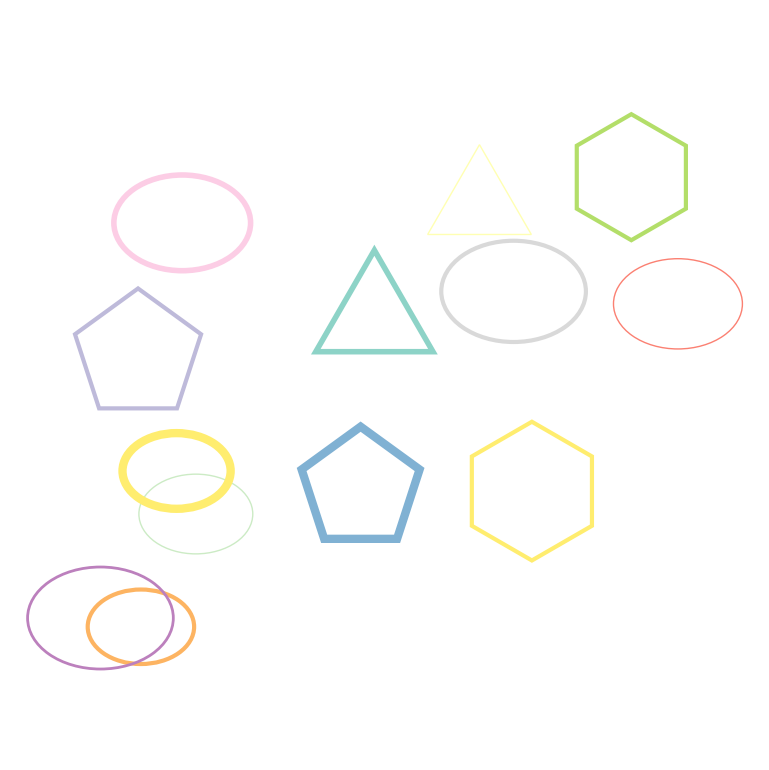[{"shape": "triangle", "thickness": 2, "radius": 0.44, "center": [0.486, 0.587]}, {"shape": "triangle", "thickness": 0.5, "radius": 0.39, "center": [0.623, 0.734]}, {"shape": "pentagon", "thickness": 1.5, "radius": 0.43, "center": [0.179, 0.539]}, {"shape": "oval", "thickness": 0.5, "radius": 0.42, "center": [0.88, 0.605]}, {"shape": "pentagon", "thickness": 3, "radius": 0.4, "center": [0.468, 0.365]}, {"shape": "oval", "thickness": 1.5, "radius": 0.35, "center": [0.183, 0.186]}, {"shape": "hexagon", "thickness": 1.5, "radius": 0.41, "center": [0.82, 0.77]}, {"shape": "oval", "thickness": 2, "radius": 0.44, "center": [0.237, 0.711]}, {"shape": "oval", "thickness": 1.5, "radius": 0.47, "center": [0.667, 0.622]}, {"shape": "oval", "thickness": 1, "radius": 0.47, "center": [0.13, 0.197]}, {"shape": "oval", "thickness": 0.5, "radius": 0.37, "center": [0.254, 0.332]}, {"shape": "oval", "thickness": 3, "radius": 0.35, "center": [0.229, 0.388]}, {"shape": "hexagon", "thickness": 1.5, "radius": 0.45, "center": [0.691, 0.362]}]